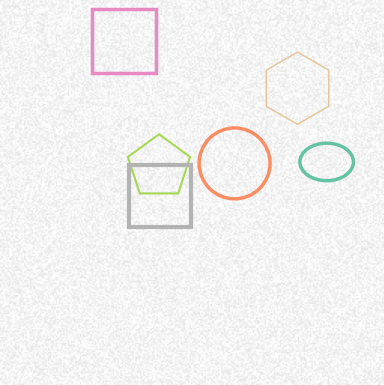[{"shape": "oval", "thickness": 2.5, "radius": 0.35, "center": [0.849, 0.579]}, {"shape": "circle", "thickness": 2.5, "radius": 0.46, "center": [0.609, 0.576]}, {"shape": "square", "thickness": 2.5, "radius": 0.42, "center": [0.322, 0.893]}, {"shape": "pentagon", "thickness": 1.5, "radius": 0.42, "center": [0.413, 0.566]}, {"shape": "hexagon", "thickness": 1, "radius": 0.47, "center": [0.773, 0.771]}, {"shape": "square", "thickness": 3, "radius": 0.4, "center": [0.417, 0.49]}]